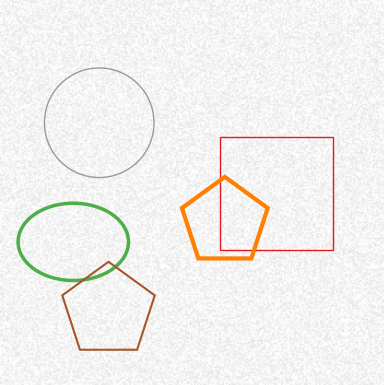[{"shape": "square", "thickness": 1, "radius": 0.74, "center": [0.718, 0.497]}, {"shape": "oval", "thickness": 2.5, "radius": 0.72, "center": [0.19, 0.372]}, {"shape": "pentagon", "thickness": 3, "radius": 0.59, "center": [0.584, 0.423]}, {"shape": "pentagon", "thickness": 1.5, "radius": 0.63, "center": [0.282, 0.194]}, {"shape": "circle", "thickness": 1, "radius": 0.71, "center": [0.258, 0.681]}]